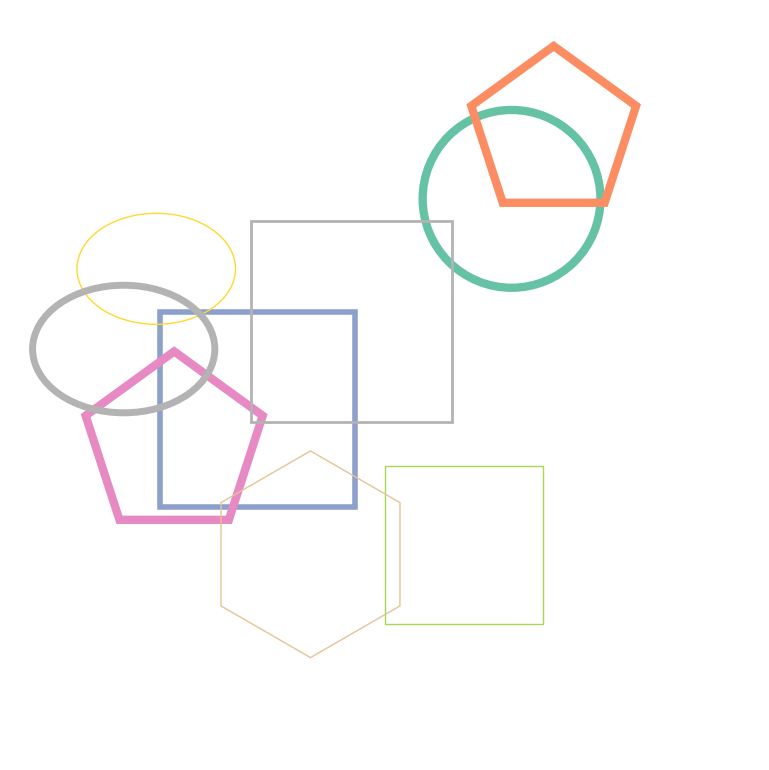[{"shape": "circle", "thickness": 3, "radius": 0.58, "center": [0.664, 0.742]}, {"shape": "pentagon", "thickness": 3, "radius": 0.56, "center": [0.719, 0.828]}, {"shape": "square", "thickness": 2, "radius": 0.63, "center": [0.335, 0.468]}, {"shape": "pentagon", "thickness": 3, "radius": 0.6, "center": [0.226, 0.423]}, {"shape": "square", "thickness": 0.5, "radius": 0.51, "center": [0.602, 0.292]}, {"shape": "oval", "thickness": 0.5, "radius": 0.51, "center": [0.203, 0.651]}, {"shape": "hexagon", "thickness": 0.5, "radius": 0.67, "center": [0.403, 0.28]}, {"shape": "oval", "thickness": 2.5, "radius": 0.59, "center": [0.161, 0.547]}, {"shape": "square", "thickness": 1, "radius": 0.65, "center": [0.456, 0.582]}]